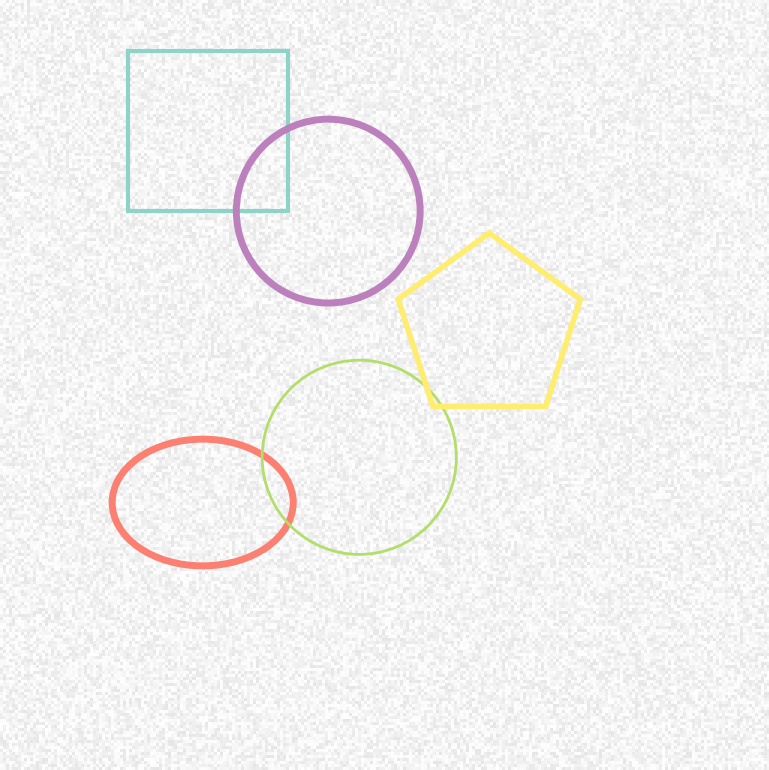[{"shape": "square", "thickness": 1.5, "radius": 0.52, "center": [0.271, 0.829]}, {"shape": "oval", "thickness": 2.5, "radius": 0.59, "center": [0.263, 0.347]}, {"shape": "circle", "thickness": 1, "radius": 0.63, "center": [0.467, 0.406]}, {"shape": "circle", "thickness": 2.5, "radius": 0.6, "center": [0.426, 0.726]}, {"shape": "pentagon", "thickness": 2, "radius": 0.62, "center": [0.635, 0.573]}]